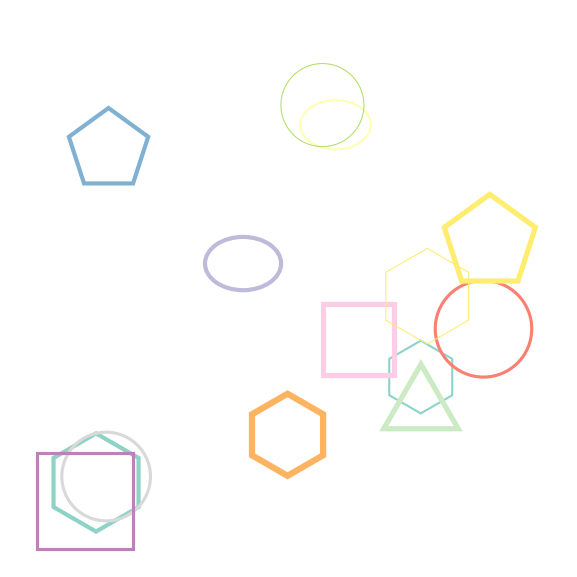[{"shape": "hexagon", "thickness": 2, "radius": 0.42, "center": [0.166, 0.164]}, {"shape": "hexagon", "thickness": 1, "radius": 0.31, "center": [0.729, 0.346]}, {"shape": "oval", "thickness": 1, "radius": 0.3, "center": [0.581, 0.783]}, {"shape": "oval", "thickness": 2, "radius": 0.33, "center": [0.421, 0.543]}, {"shape": "circle", "thickness": 1.5, "radius": 0.42, "center": [0.837, 0.43]}, {"shape": "pentagon", "thickness": 2, "radius": 0.36, "center": [0.188, 0.74]}, {"shape": "hexagon", "thickness": 3, "radius": 0.36, "center": [0.498, 0.246]}, {"shape": "circle", "thickness": 0.5, "radius": 0.36, "center": [0.558, 0.817]}, {"shape": "square", "thickness": 2.5, "radius": 0.31, "center": [0.621, 0.411]}, {"shape": "circle", "thickness": 1.5, "radius": 0.38, "center": [0.184, 0.174]}, {"shape": "square", "thickness": 1.5, "radius": 0.42, "center": [0.146, 0.132]}, {"shape": "triangle", "thickness": 2.5, "radius": 0.37, "center": [0.729, 0.294]}, {"shape": "pentagon", "thickness": 2.5, "radius": 0.41, "center": [0.848, 0.58]}, {"shape": "hexagon", "thickness": 0.5, "radius": 0.41, "center": [0.74, 0.486]}]